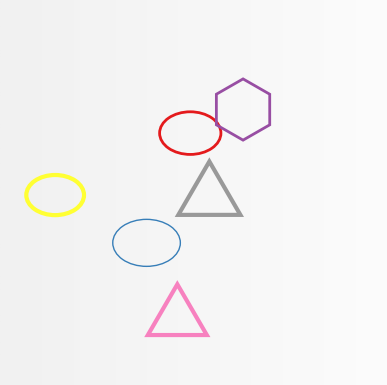[{"shape": "oval", "thickness": 2, "radius": 0.4, "center": [0.491, 0.654]}, {"shape": "oval", "thickness": 1, "radius": 0.44, "center": [0.378, 0.369]}, {"shape": "hexagon", "thickness": 2, "radius": 0.4, "center": [0.627, 0.716]}, {"shape": "oval", "thickness": 3, "radius": 0.37, "center": [0.142, 0.493]}, {"shape": "triangle", "thickness": 3, "radius": 0.44, "center": [0.458, 0.174]}, {"shape": "triangle", "thickness": 3, "radius": 0.46, "center": [0.54, 0.488]}]